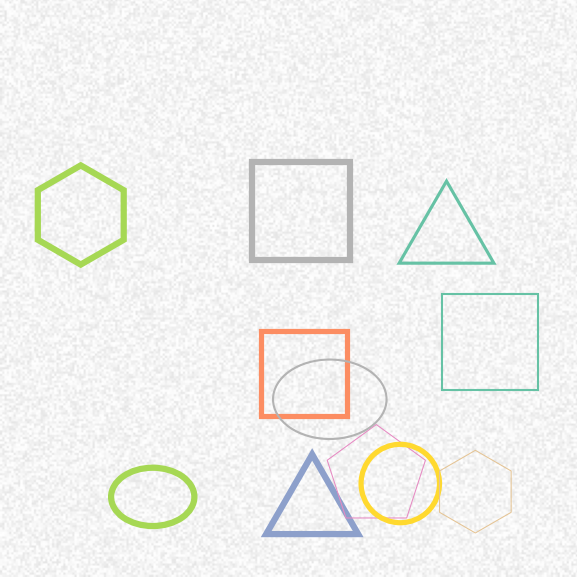[{"shape": "triangle", "thickness": 1.5, "radius": 0.47, "center": [0.773, 0.591]}, {"shape": "square", "thickness": 1, "radius": 0.42, "center": [0.848, 0.407]}, {"shape": "square", "thickness": 2.5, "radius": 0.37, "center": [0.526, 0.352]}, {"shape": "triangle", "thickness": 3, "radius": 0.46, "center": [0.541, 0.12]}, {"shape": "pentagon", "thickness": 0.5, "radius": 0.45, "center": [0.652, 0.175]}, {"shape": "oval", "thickness": 3, "radius": 0.36, "center": [0.264, 0.139]}, {"shape": "hexagon", "thickness": 3, "radius": 0.43, "center": [0.14, 0.627]}, {"shape": "circle", "thickness": 2.5, "radius": 0.34, "center": [0.693, 0.162]}, {"shape": "hexagon", "thickness": 0.5, "radius": 0.36, "center": [0.823, 0.148]}, {"shape": "oval", "thickness": 1, "radius": 0.49, "center": [0.571, 0.308]}, {"shape": "square", "thickness": 3, "radius": 0.42, "center": [0.521, 0.634]}]